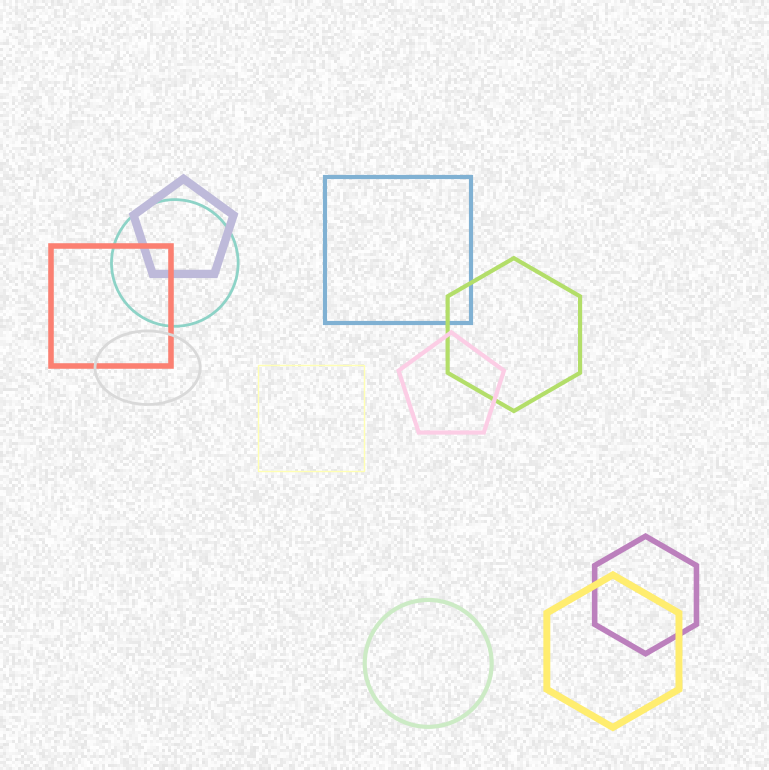[{"shape": "circle", "thickness": 1, "radius": 0.41, "center": [0.227, 0.659]}, {"shape": "square", "thickness": 0.5, "radius": 0.34, "center": [0.404, 0.457]}, {"shape": "pentagon", "thickness": 3, "radius": 0.34, "center": [0.238, 0.699]}, {"shape": "square", "thickness": 2, "radius": 0.39, "center": [0.144, 0.603]}, {"shape": "square", "thickness": 1.5, "radius": 0.47, "center": [0.517, 0.675]}, {"shape": "hexagon", "thickness": 1.5, "radius": 0.5, "center": [0.667, 0.565]}, {"shape": "pentagon", "thickness": 1.5, "radius": 0.36, "center": [0.586, 0.496]}, {"shape": "oval", "thickness": 1, "radius": 0.34, "center": [0.192, 0.522]}, {"shape": "hexagon", "thickness": 2, "radius": 0.38, "center": [0.838, 0.227]}, {"shape": "circle", "thickness": 1.5, "radius": 0.41, "center": [0.556, 0.138]}, {"shape": "hexagon", "thickness": 2.5, "radius": 0.5, "center": [0.796, 0.154]}]